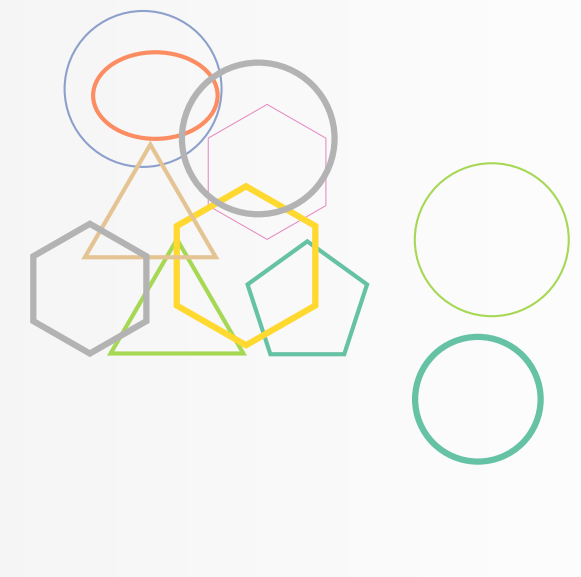[{"shape": "circle", "thickness": 3, "radius": 0.54, "center": [0.822, 0.308]}, {"shape": "pentagon", "thickness": 2, "radius": 0.54, "center": [0.529, 0.473]}, {"shape": "oval", "thickness": 2, "radius": 0.54, "center": [0.267, 0.834]}, {"shape": "circle", "thickness": 1, "radius": 0.68, "center": [0.246, 0.845]}, {"shape": "hexagon", "thickness": 0.5, "radius": 0.58, "center": [0.459, 0.701]}, {"shape": "triangle", "thickness": 2, "radius": 0.66, "center": [0.305, 0.453]}, {"shape": "circle", "thickness": 1, "radius": 0.66, "center": [0.846, 0.584]}, {"shape": "hexagon", "thickness": 3, "radius": 0.69, "center": [0.423, 0.539]}, {"shape": "triangle", "thickness": 2, "radius": 0.65, "center": [0.259, 0.619]}, {"shape": "circle", "thickness": 3, "radius": 0.66, "center": [0.444, 0.759]}, {"shape": "hexagon", "thickness": 3, "radius": 0.56, "center": [0.155, 0.499]}]